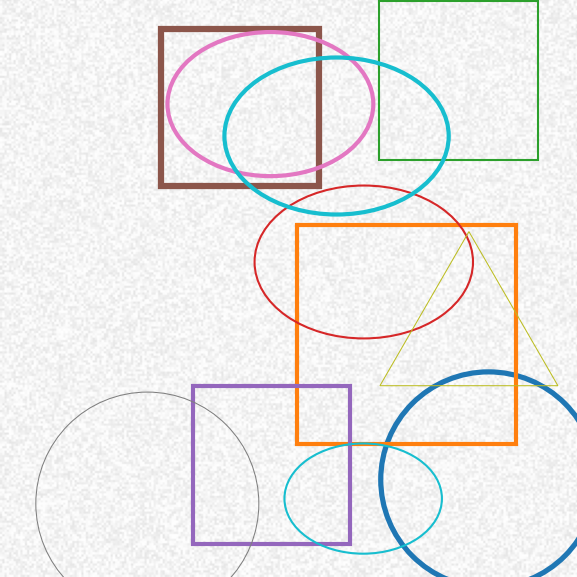[{"shape": "circle", "thickness": 2.5, "radius": 0.93, "center": [0.846, 0.168]}, {"shape": "square", "thickness": 2, "radius": 0.95, "center": [0.703, 0.419]}, {"shape": "square", "thickness": 1, "radius": 0.69, "center": [0.793, 0.859]}, {"shape": "oval", "thickness": 1, "radius": 0.95, "center": [0.63, 0.545]}, {"shape": "square", "thickness": 2, "radius": 0.68, "center": [0.47, 0.194]}, {"shape": "square", "thickness": 3, "radius": 0.68, "center": [0.416, 0.813]}, {"shape": "oval", "thickness": 2, "radius": 0.89, "center": [0.468, 0.819]}, {"shape": "circle", "thickness": 0.5, "radius": 0.97, "center": [0.255, 0.127]}, {"shape": "triangle", "thickness": 0.5, "radius": 0.89, "center": [0.812, 0.42]}, {"shape": "oval", "thickness": 1, "radius": 0.68, "center": [0.629, 0.136]}, {"shape": "oval", "thickness": 2, "radius": 0.97, "center": [0.583, 0.764]}]